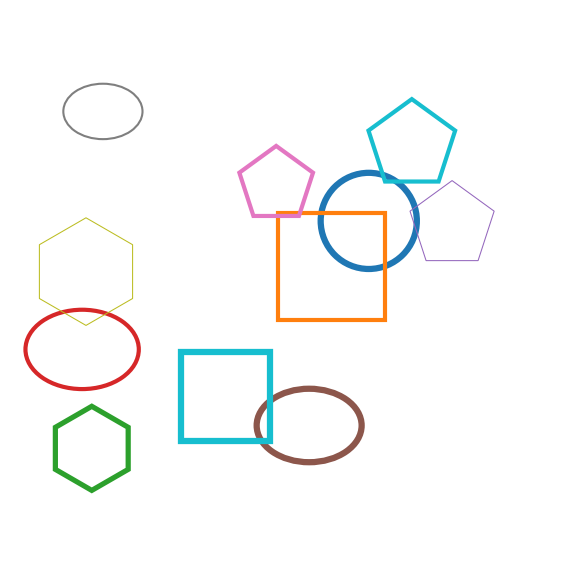[{"shape": "circle", "thickness": 3, "radius": 0.42, "center": [0.639, 0.617]}, {"shape": "square", "thickness": 2, "radius": 0.46, "center": [0.574, 0.537]}, {"shape": "hexagon", "thickness": 2.5, "radius": 0.36, "center": [0.159, 0.223]}, {"shape": "oval", "thickness": 2, "radius": 0.49, "center": [0.142, 0.394]}, {"shape": "pentagon", "thickness": 0.5, "radius": 0.38, "center": [0.783, 0.61]}, {"shape": "oval", "thickness": 3, "radius": 0.45, "center": [0.535, 0.262]}, {"shape": "pentagon", "thickness": 2, "radius": 0.34, "center": [0.478, 0.679]}, {"shape": "oval", "thickness": 1, "radius": 0.34, "center": [0.178, 0.806]}, {"shape": "hexagon", "thickness": 0.5, "radius": 0.47, "center": [0.149, 0.529]}, {"shape": "square", "thickness": 3, "radius": 0.39, "center": [0.39, 0.312]}, {"shape": "pentagon", "thickness": 2, "radius": 0.39, "center": [0.713, 0.749]}]